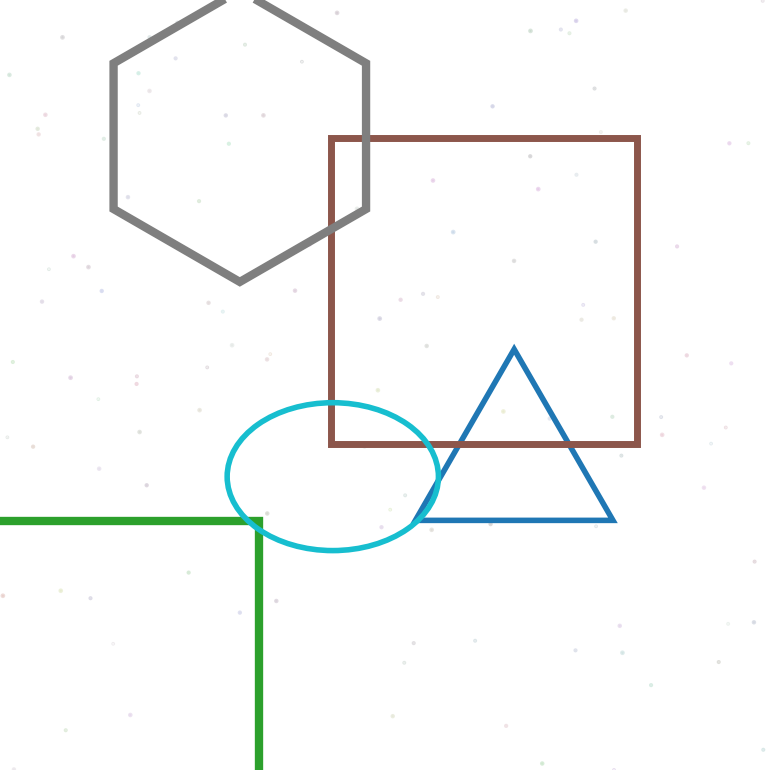[{"shape": "triangle", "thickness": 2, "radius": 0.74, "center": [0.668, 0.398]}, {"shape": "square", "thickness": 3, "radius": 0.9, "center": [0.156, 0.143]}, {"shape": "square", "thickness": 2.5, "radius": 0.99, "center": [0.628, 0.623]}, {"shape": "hexagon", "thickness": 3, "radius": 0.95, "center": [0.311, 0.823]}, {"shape": "oval", "thickness": 2, "radius": 0.69, "center": [0.432, 0.381]}]